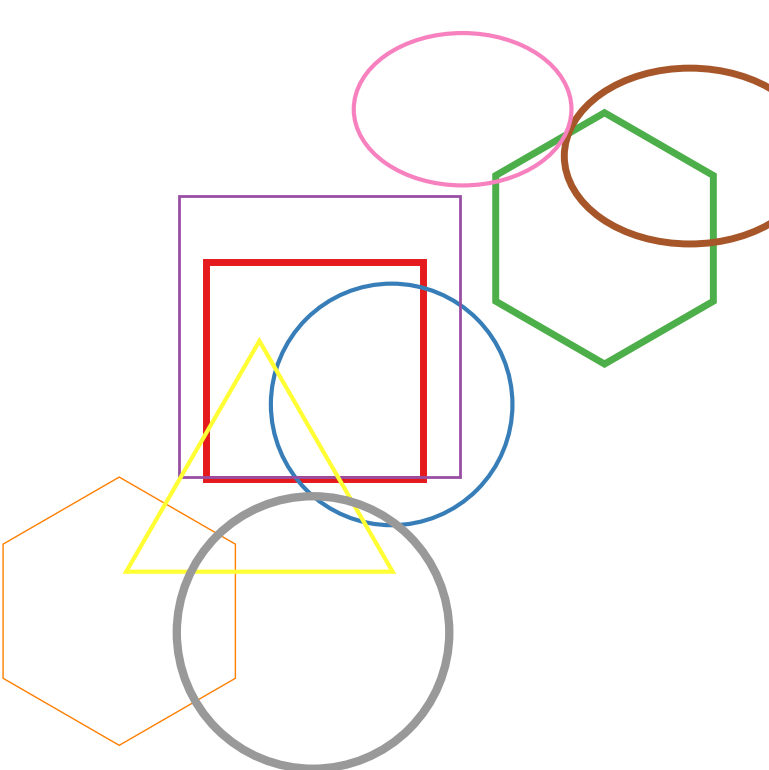[{"shape": "square", "thickness": 2.5, "radius": 0.71, "center": [0.408, 0.519]}, {"shape": "circle", "thickness": 1.5, "radius": 0.78, "center": [0.509, 0.475]}, {"shape": "hexagon", "thickness": 2.5, "radius": 0.82, "center": [0.785, 0.69]}, {"shape": "square", "thickness": 1, "radius": 0.91, "center": [0.415, 0.563]}, {"shape": "hexagon", "thickness": 0.5, "radius": 0.87, "center": [0.155, 0.206]}, {"shape": "triangle", "thickness": 1.5, "radius": 1.0, "center": [0.337, 0.357]}, {"shape": "oval", "thickness": 2.5, "radius": 0.82, "center": [0.896, 0.797]}, {"shape": "oval", "thickness": 1.5, "radius": 0.71, "center": [0.601, 0.858]}, {"shape": "circle", "thickness": 3, "radius": 0.88, "center": [0.407, 0.179]}]